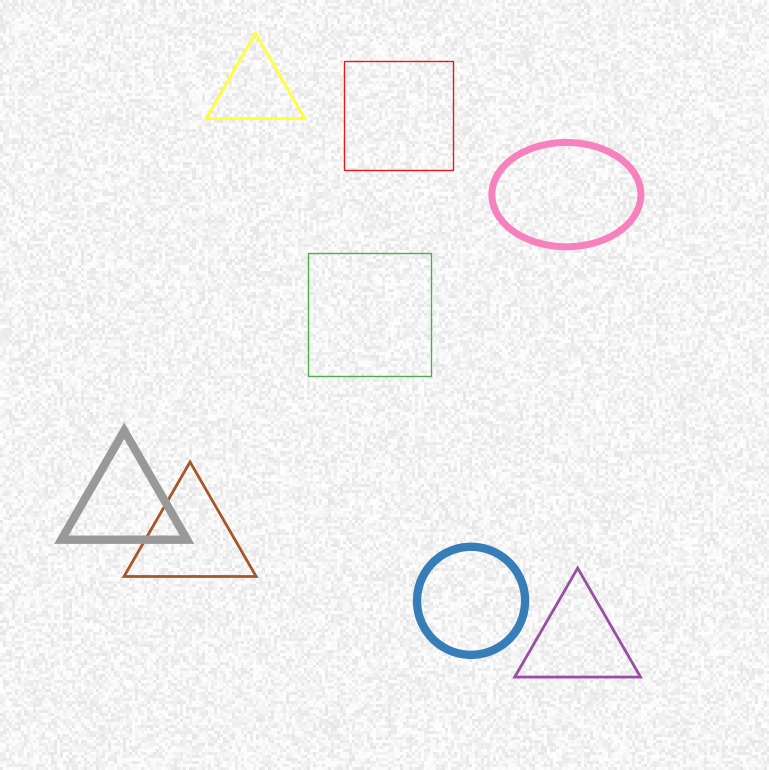[{"shape": "square", "thickness": 0.5, "radius": 0.35, "center": [0.517, 0.849]}, {"shape": "circle", "thickness": 3, "radius": 0.35, "center": [0.612, 0.22]}, {"shape": "square", "thickness": 0.5, "radius": 0.4, "center": [0.48, 0.592]}, {"shape": "triangle", "thickness": 1, "radius": 0.47, "center": [0.75, 0.168]}, {"shape": "triangle", "thickness": 1, "radius": 0.37, "center": [0.332, 0.883]}, {"shape": "triangle", "thickness": 1, "radius": 0.5, "center": [0.247, 0.301]}, {"shape": "oval", "thickness": 2.5, "radius": 0.48, "center": [0.736, 0.747]}, {"shape": "triangle", "thickness": 3, "radius": 0.47, "center": [0.161, 0.346]}]